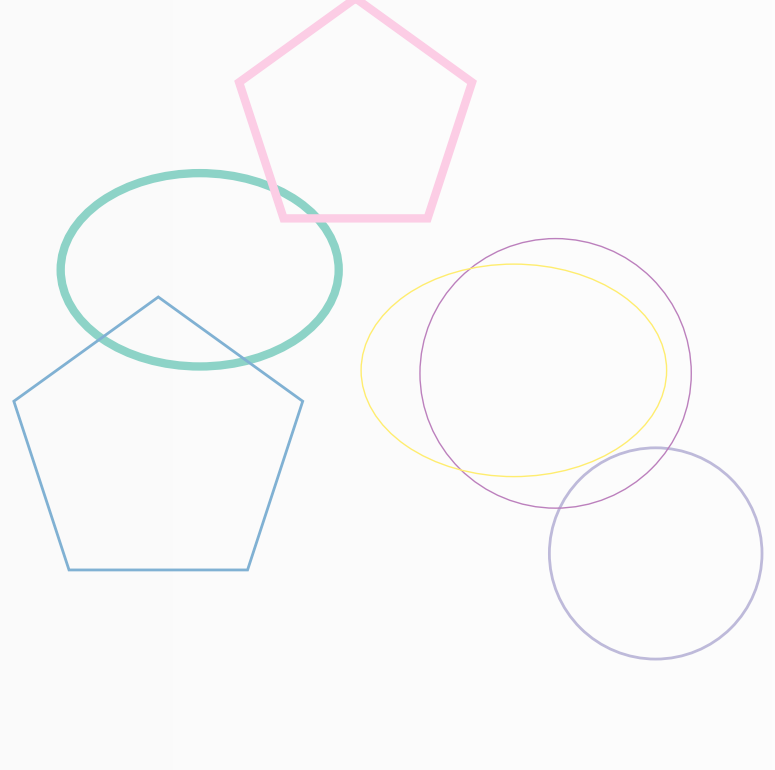[{"shape": "oval", "thickness": 3, "radius": 0.9, "center": [0.258, 0.65]}, {"shape": "circle", "thickness": 1, "radius": 0.69, "center": [0.846, 0.281]}, {"shape": "pentagon", "thickness": 1, "radius": 0.98, "center": [0.204, 0.418]}, {"shape": "pentagon", "thickness": 3, "radius": 0.79, "center": [0.459, 0.844]}, {"shape": "circle", "thickness": 0.5, "radius": 0.88, "center": [0.717, 0.515]}, {"shape": "oval", "thickness": 0.5, "radius": 0.99, "center": [0.663, 0.519]}]